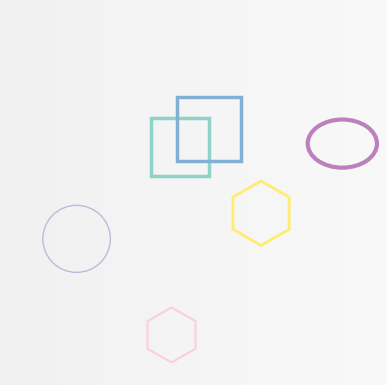[{"shape": "square", "thickness": 2.5, "radius": 0.38, "center": [0.464, 0.617]}, {"shape": "circle", "thickness": 1, "radius": 0.44, "center": [0.198, 0.38]}, {"shape": "square", "thickness": 2.5, "radius": 0.41, "center": [0.539, 0.666]}, {"shape": "hexagon", "thickness": 1.5, "radius": 0.36, "center": [0.443, 0.13]}, {"shape": "oval", "thickness": 3, "radius": 0.45, "center": [0.883, 0.627]}, {"shape": "hexagon", "thickness": 2, "radius": 0.42, "center": [0.674, 0.446]}]